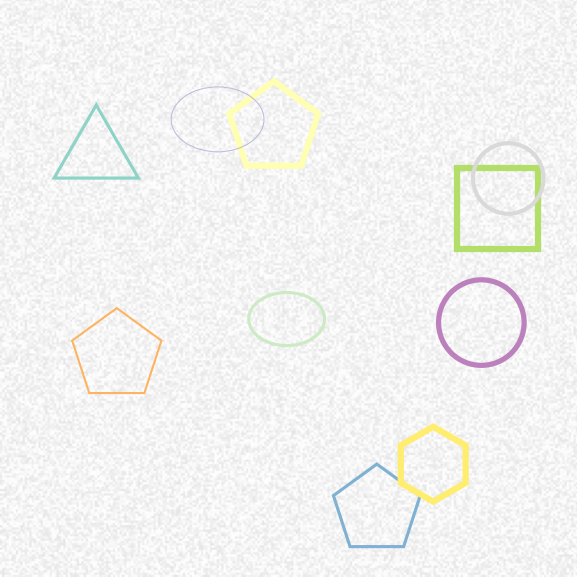[{"shape": "triangle", "thickness": 1.5, "radius": 0.42, "center": [0.167, 0.733]}, {"shape": "pentagon", "thickness": 3, "radius": 0.4, "center": [0.474, 0.778]}, {"shape": "oval", "thickness": 0.5, "radius": 0.4, "center": [0.377, 0.792]}, {"shape": "pentagon", "thickness": 1.5, "radius": 0.39, "center": [0.653, 0.117]}, {"shape": "pentagon", "thickness": 1, "radius": 0.41, "center": [0.202, 0.384]}, {"shape": "square", "thickness": 3, "radius": 0.35, "center": [0.862, 0.638]}, {"shape": "circle", "thickness": 2, "radius": 0.31, "center": [0.88, 0.69]}, {"shape": "circle", "thickness": 2.5, "radius": 0.37, "center": [0.834, 0.441]}, {"shape": "oval", "thickness": 1.5, "radius": 0.33, "center": [0.496, 0.447]}, {"shape": "hexagon", "thickness": 3, "radius": 0.32, "center": [0.75, 0.195]}]